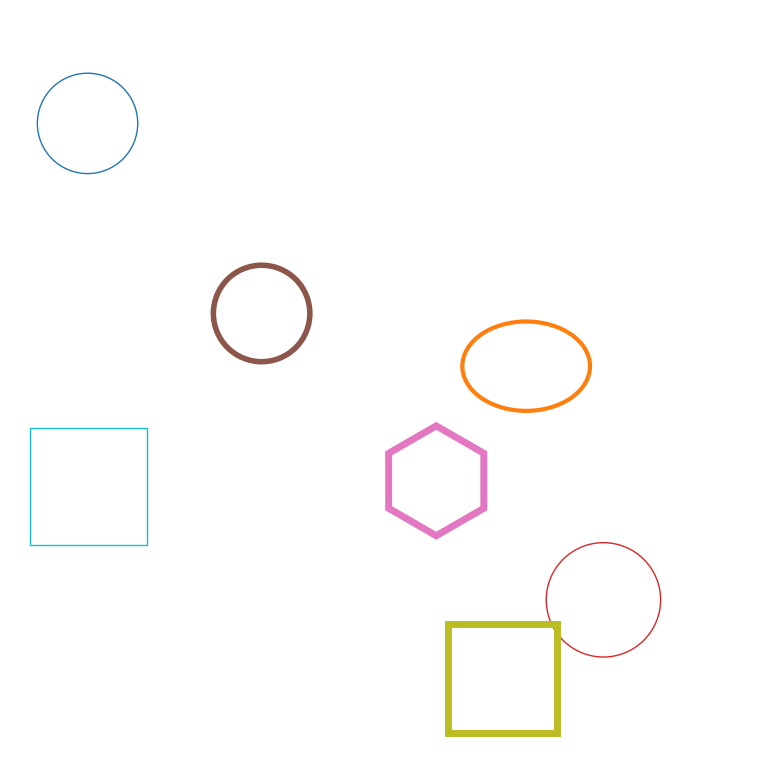[{"shape": "circle", "thickness": 0.5, "radius": 0.33, "center": [0.114, 0.84]}, {"shape": "oval", "thickness": 1.5, "radius": 0.41, "center": [0.683, 0.524]}, {"shape": "circle", "thickness": 0.5, "radius": 0.37, "center": [0.784, 0.221]}, {"shape": "circle", "thickness": 2, "radius": 0.31, "center": [0.34, 0.593]}, {"shape": "hexagon", "thickness": 2.5, "radius": 0.36, "center": [0.567, 0.376]}, {"shape": "square", "thickness": 2.5, "radius": 0.35, "center": [0.653, 0.118]}, {"shape": "square", "thickness": 0.5, "radius": 0.38, "center": [0.115, 0.369]}]